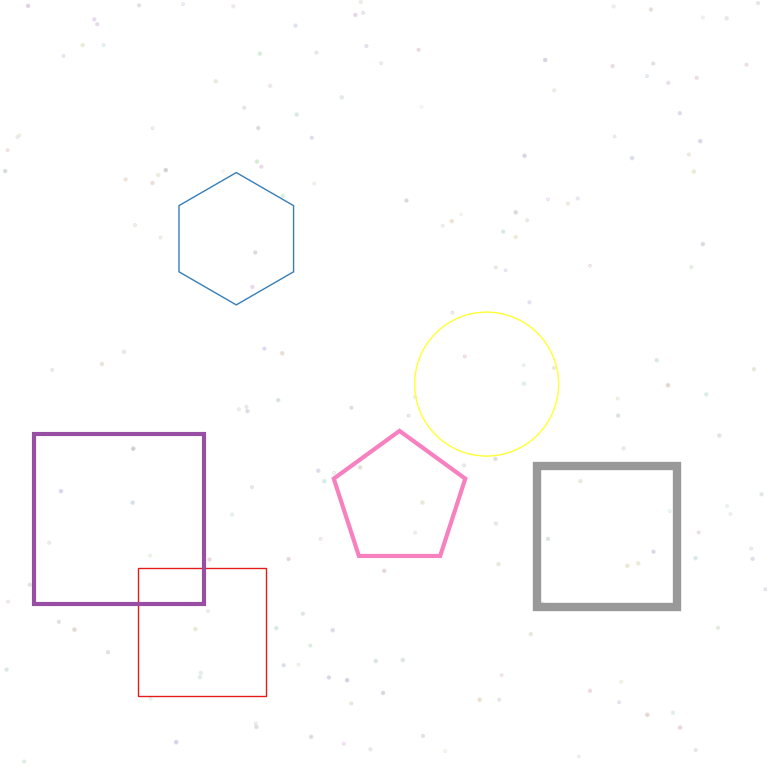[{"shape": "square", "thickness": 0.5, "radius": 0.41, "center": [0.262, 0.179]}, {"shape": "hexagon", "thickness": 0.5, "radius": 0.43, "center": [0.307, 0.69]}, {"shape": "square", "thickness": 1.5, "radius": 0.55, "center": [0.155, 0.326]}, {"shape": "circle", "thickness": 0.5, "radius": 0.47, "center": [0.632, 0.501]}, {"shape": "pentagon", "thickness": 1.5, "radius": 0.45, "center": [0.519, 0.351]}, {"shape": "square", "thickness": 3, "radius": 0.46, "center": [0.789, 0.303]}]